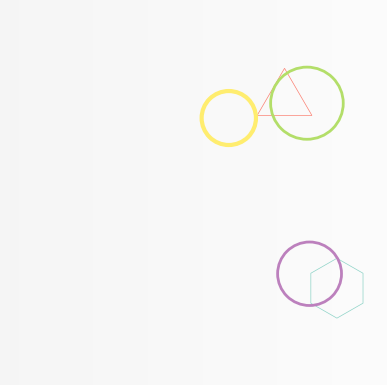[{"shape": "hexagon", "thickness": 0.5, "radius": 0.39, "center": [0.869, 0.251]}, {"shape": "triangle", "thickness": 0.5, "radius": 0.41, "center": [0.734, 0.741]}, {"shape": "circle", "thickness": 2, "radius": 0.47, "center": [0.792, 0.732]}, {"shape": "circle", "thickness": 2, "radius": 0.41, "center": [0.799, 0.289]}, {"shape": "circle", "thickness": 3, "radius": 0.35, "center": [0.59, 0.693]}]